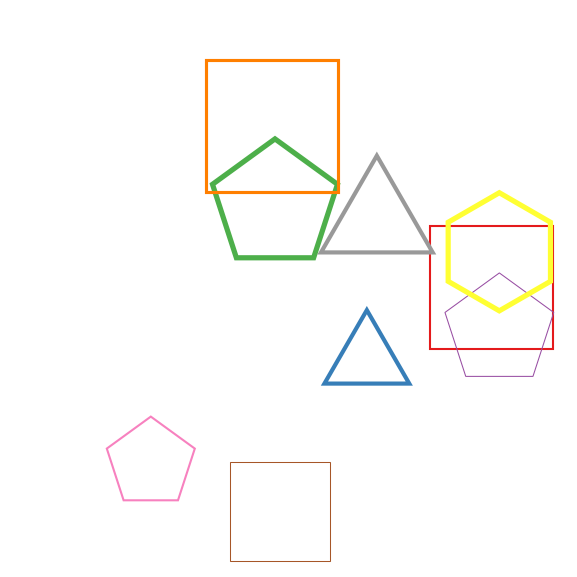[{"shape": "square", "thickness": 1, "radius": 0.53, "center": [0.852, 0.501]}, {"shape": "triangle", "thickness": 2, "radius": 0.42, "center": [0.635, 0.377]}, {"shape": "pentagon", "thickness": 2.5, "radius": 0.57, "center": [0.476, 0.645]}, {"shape": "pentagon", "thickness": 0.5, "radius": 0.5, "center": [0.865, 0.427]}, {"shape": "square", "thickness": 1.5, "radius": 0.57, "center": [0.47, 0.781]}, {"shape": "hexagon", "thickness": 2.5, "radius": 0.51, "center": [0.865, 0.563]}, {"shape": "square", "thickness": 0.5, "radius": 0.43, "center": [0.484, 0.114]}, {"shape": "pentagon", "thickness": 1, "radius": 0.4, "center": [0.261, 0.198]}, {"shape": "triangle", "thickness": 2, "radius": 0.56, "center": [0.653, 0.618]}]